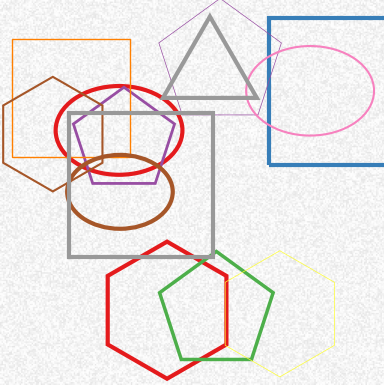[{"shape": "hexagon", "thickness": 3, "radius": 0.89, "center": [0.434, 0.194]}, {"shape": "oval", "thickness": 3, "radius": 0.82, "center": [0.309, 0.661]}, {"shape": "square", "thickness": 3, "radius": 0.95, "center": [0.888, 0.762]}, {"shape": "pentagon", "thickness": 2.5, "radius": 0.78, "center": [0.562, 0.192]}, {"shape": "pentagon", "thickness": 2, "radius": 0.69, "center": [0.322, 0.635]}, {"shape": "pentagon", "thickness": 0.5, "radius": 0.84, "center": [0.572, 0.837]}, {"shape": "square", "thickness": 1, "radius": 0.77, "center": [0.184, 0.746]}, {"shape": "hexagon", "thickness": 0.5, "radius": 0.82, "center": [0.727, 0.185]}, {"shape": "oval", "thickness": 3, "radius": 0.69, "center": [0.312, 0.502]}, {"shape": "hexagon", "thickness": 1.5, "radius": 0.74, "center": [0.137, 0.652]}, {"shape": "oval", "thickness": 1.5, "radius": 0.83, "center": [0.805, 0.764]}, {"shape": "square", "thickness": 3, "radius": 0.94, "center": [0.366, 0.519]}, {"shape": "triangle", "thickness": 3, "radius": 0.7, "center": [0.545, 0.816]}]